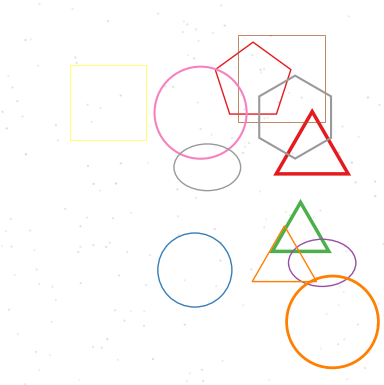[{"shape": "pentagon", "thickness": 1, "radius": 0.52, "center": [0.657, 0.787]}, {"shape": "triangle", "thickness": 2.5, "radius": 0.54, "center": [0.811, 0.602]}, {"shape": "circle", "thickness": 1, "radius": 0.48, "center": [0.506, 0.299]}, {"shape": "triangle", "thickness": 2.5, "radius": 0.42, "center": [0.781, 0.389]}, {"shape": "oval", "thickness": 1, "radius": 0.44, "center": [0.837, 0.317]}, {"shape": "triangle", "thickness": 1, "radius": 0.48, "center": [0.739, 0.317]}, {"shape": "circle", "thickness": 2, "radius": 0.6, "center": [0.864, 0.164]}, {"shape": "square", "thickness": 0.5, "radius": 0.49, "center": [0.281, 0.734]}, {"shape": "square", "thickness": 0.5, "radius": 0.57, "center": [0.731, 0.795]}, {"shape": "circle", "thickness": 1.5, "radius": 0.6, "center": [0.521, 0.707]}, {"shape": "hexagon", "thickness": 1.5, "radius": 0.54, "center": [0.767, 0.696]}, {"shape": "oval", "thickness": 1, "radius": 0.43, "center": [0.538, 0.565]}]